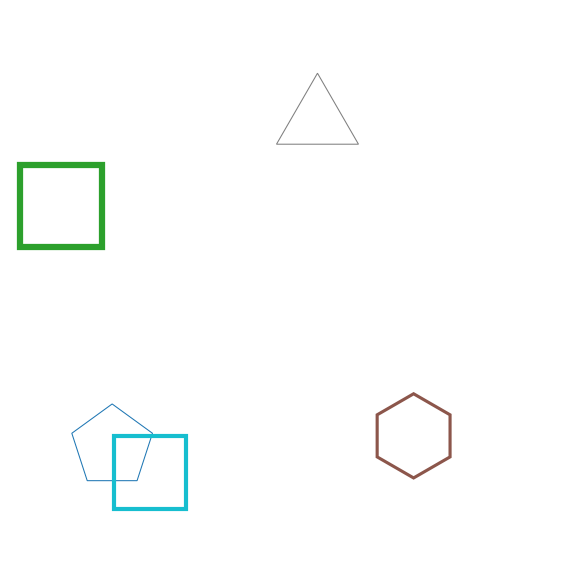[{"shape": "pentagon", "thickness": 0.5, "radius": 0.37, "center": [0.194, 0.226]}, {"shape": "square", "thickness": 3, "radius": 0.35, "center": [0.106, 0.643]}, {"shape": "hexagon", "thickness": 1.5, "radius": 0.36, "center": [0.716, 0.244]}, {"shape": "triangle", "thickness": 0.5, "radius": 0.41, "center": [0.55, 0.79]}, {"shape": "square", "thickness": 2, "radius": 0.31, "center": [0.26, 0.181]}]